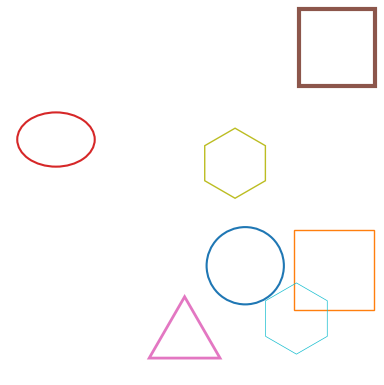[{"shape": "circle", "thickness": 1.5, "radius": 0.5, "center": [0.637, 0.31]}, {"shape": "square", "thickness": 1, "radius": 0.52, "center": [0.867, 0.299]}, {"shape": "oval", "thickness": 1.5, "radius": 0.5, "center": [0.145, 0.638]}, {"shape": "square", "thickness": 3, "radius": 0.5, "center": [0.875, 0.877]}, {"shape": "triangle", "thickness": 2, "radius": 0.53, "center": [0.48, 0.123]}, {"shape": "hexagon", "thickness": 1, "radius": 0.45, "center": [0.611, 0.576]}, {"shape": "hexagon", "thickness": 0.5, "radius": 0.46, "center": [0.77, 0.173]}]